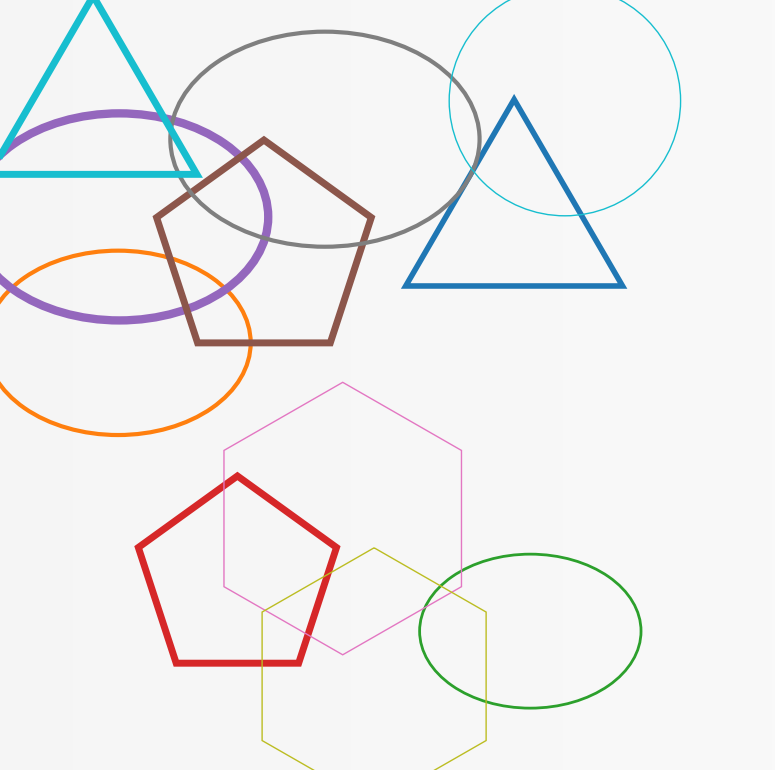[{"shape": "triangle", "thickness": 2, "radius": 0.81, "center": [0.663, 0.709]}, {"shape": "oval", "thickness": 1.5, "radius": 0.86, "center": [0.152, 0.555]}, {"shape": "oval", "thickness": 1, "radius": 0.71, "center": [0.684, 0.18]}, {"shape": "pentagon", "thickness": 2.5, "radius": 0.67, "center": [0.306, 0.247]}, {"shape": "oval", "thickness": 3, "radius": 0.96, "center": [0.154, 0.718]}, {"shape": "pentagon", "thickness": 2.5, "radius": 0.73, "center": [0.341, 0.673]}, {"shape": "hexagon", "thickness": 0.5, "radius": 0.88, "center": [0.442, 0.327]}, {"shape": "oval", "thickness": 1.5, "radius": 1.0, "center": [0.419, 0.819]}, {"shape": "hexagon", "thickness": 0.5, "radius": 0.83, "center": [0.483, 0.122]}, {"shape": "triangle", "thickness": 2.5, "radius": 0.77, "center": [0.12, 0.851]}, {"shape": "circle", "thickness": 0.5, "radius": 0.75, "center": [0.729, 0.869]}]